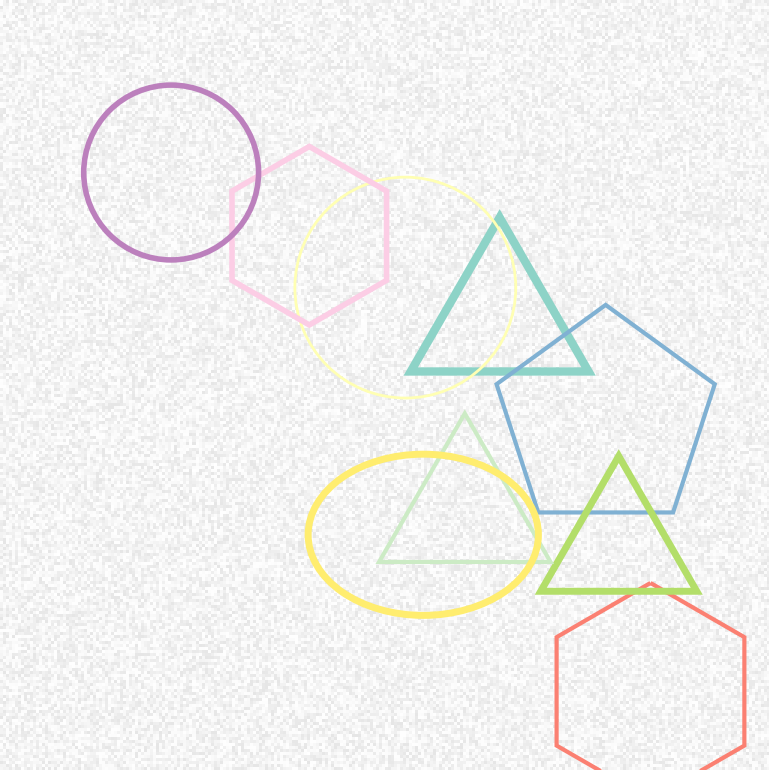[{"shape": "triangle", "thickness": 3, "radius": 0.67, "center": [0.649, 0.584]}, {"shape": "circle", "thickness": 1, "radius": 0.72, "center": [0.526, 0.626]}, {"shape": "hexagon", "thickness": 1.5, "radius": 0.7, "center": [0.845, 0.102]}, {"shape": "pentagon", "thickness": 1.5, "radius": 0.74, "center": [0.787, 0.455]}, {"shape": "triangle", "thickness": 2.5, "radius": 0.59, "center": [0.804, 0.291]}, {"shape": "hexagon", "thickness": 2, "radius": 0.58, "center": [0.402, 0.694]}, {"shape": "circle", "thickness": 2, "radius": 0.57, "center": [0.222, 0.776]}, {"shape": "triangle", "thickness": 1.5, "radius": 0.64, "center": [0.604, 0.334]}, {"shape": "oval", "thickness": 2.5, "radius": 0.75, "center": [0.55, 0.305]}]